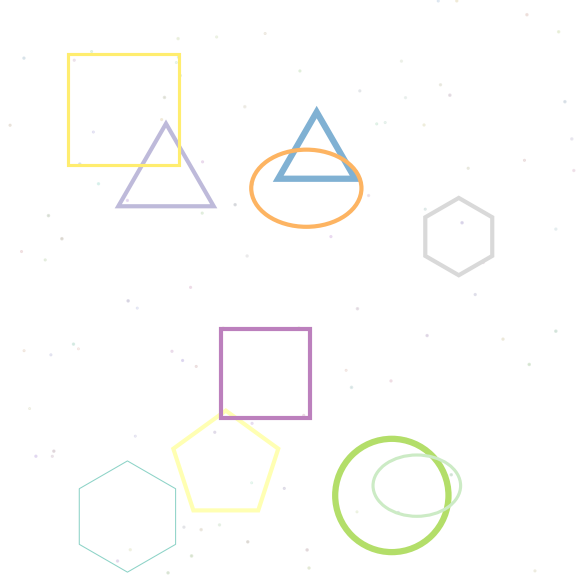[{"shape": "hexagon", "thickness": 0.5, "radius": 0.48, "center": [0.221, 0.105]}, {"shape": "pentagon", "thickness": 2, "radius": 0.48, "center": [0.391, 0.193]}, {"shape": "triangle", "thickness": 2, "radius": 0.48, "center": [0.287, 0.69]}, {"shape": "triangle", "thickness": 3, "radius": 0.38, "center": [0.548, 0.728]}, {"shape": "oval", "thickness": 2, "radius": 0.48, "center": [0.53, 0.673]}, {"shape": "circle", "thickness": 3, "radius": 0.49, "center": [0.679, 0.141]}, {"shape": "hexagon", "thickness": 2, "radius": 0.33, "center": [0.794, 0.589]}, {"shape": "square", "thickness": 2, "radius": 0.39, "center": [0.459, 0.352]}, {"shape": "oval", "thickness": 1.5, "radius": 0.38, "center": [0.722, 0.158]}, {"shape": "square", "thickness": 1.5, "radius": 0.48, "center": [0.214, 0.809]}]